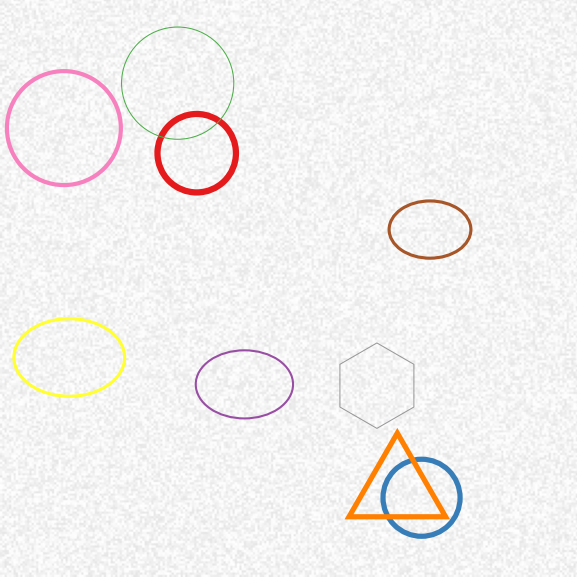[{"shape": "circle", "thickness": 3, "radius": 0.34, "center": [0.341, 0.734]}, {"shape": "circle", "thickness": 2.5, "radius": 0.33, "center": [0.73, 0.137]}, {"shape": "circle", "thickness": 0.5, "radius": 0.49, "center": [0.308, 0.855]}, {"shape": "oval", "thickness": 1, "radius": 0.42, "center": [0.423, 0.334]}, {"shape": "triangle", "thickness": 2.5, "radius": 0.48, "center": [0.688, 0.153]}, {"shape": "oval", "thickness": 1.5, "radius": 0.48, "center": [0.12, 0.38]}, {"shape": "oval", "thickness": 1.5, "radius": 0.35, "center": [0.745, 0.602]}, {"shape": "circle", "thickness": 2, "radius": 0.49, "center": [0.111, 0.777]}, {"shape": "hexagon", "thickness": 0.5, "radius": 0.37, "center": [0.653, 0.331]}]